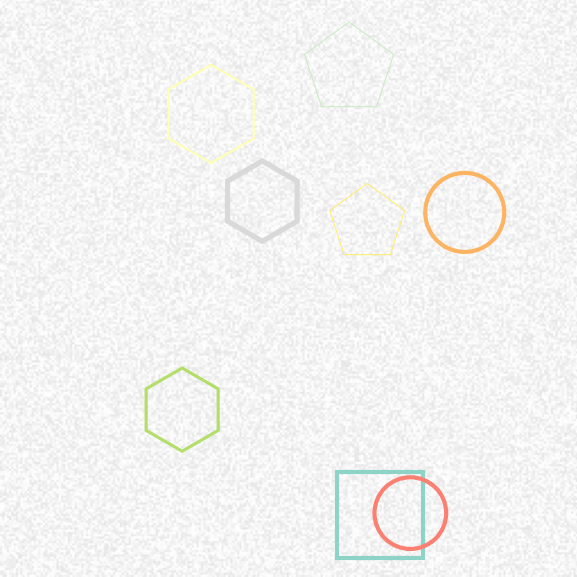[{"shape": "square", "thickness": 2, "radius": 0.37, "center": [0.658, 0.108]}, {"shape": "hexagon", "thickness": 1, "radius": 0.42, "center": [0.366, 0.802]}, {"shape": "circle", "thickness": 2, "radius": 0.31, "center": [0.711, 0.111]}, {"shape": "circle", "thickness": 2, "radius": 0.34, "center": [0.805, 0.631]}, {"shape": "hexagon", "thickness": 1.5, "radius": 0.36, "center": [0.315, 0.29]}, {"shape": "hexagon", "thickness": 2.5, "radius": 0.35, "center": [0.454, 0.651]}, {"shape": "pentagon", "thickness": 0.5, "radius": 0.41, "center": [0.604, 0.88]}, {"shape": "pentagon", "thickness": 0.5, "radius": 0.34, "center": [0.636, 0.613]}]